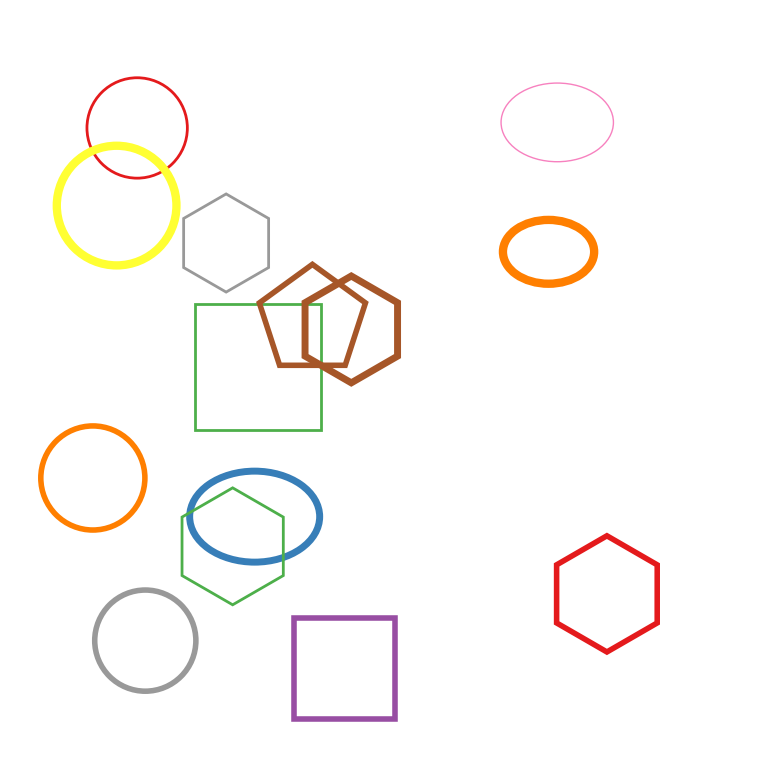[{"shape": "hexagon", "thickness": 2, "radius": 0.38, "center": [0.788, 0.229]}, {"shape": "circle", "thickness": 1, "radius": 0.33, "center": [0.178, 0.834]}, {"shape": "oval", "thickness": 2.5, "radius": 0.42, "center": [0.331, 0.329]}, {"shape": "square", "thickness": 1, "radius": 0.41, "center": [0.335, 0.523]}, {"shape": "hexagon", "thickness": 1, "radius": 0.38, "center": [0.302, 0.29]}, {"shape": "square", "thickness": 2, "radius": 0.33, "center": [0.447, 0.132]}, {"shape": "oval", "thickness": 3, "radius": 0.3, "center": [0.712, 0.673]}, {"shape": "circle", "thickness": 2, "radius": 0.34, "center": [0.121, 0.379]}, {"shape": "circle", "thickness": 3, "radius": 0.39, "center": [0.151, 0.733]}, {"shape": "hexagon", "thickness": 2.5, "radius": 0.35, "center": [0.456, 0.572]}, {"shape": "pentagon", "thickness": 2, "radius": 0.36, "center": [0.406, 0.584]}, {"shape": "oval", "thickness": 0.5, "radius": 0.36, "center": [0.724, 0.841]}, {"shape": "hexagon", "thickness": 1, "radius": 0.32, "center": [0.294, 0.684]}, {"shape": "circle", "thickness": 2, "radius": 0.33, "center": [0.189, 0.168]}]